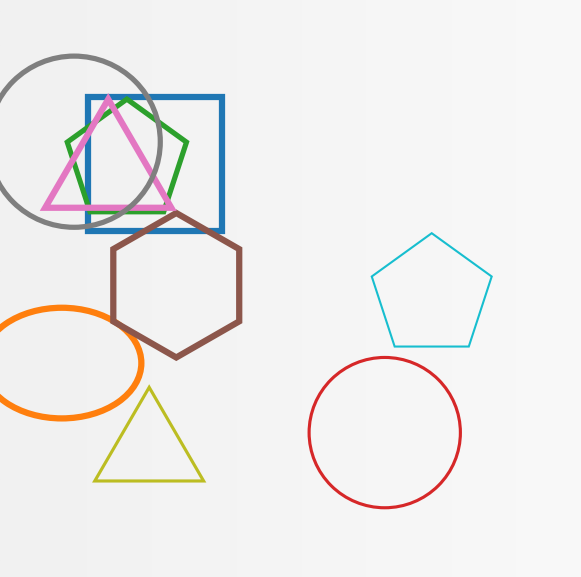[{"shape": "square", "thickness": 3, "radius": 0.58, "center": [0.267, 0.715]}, {"shape": "oval", "thickness": 3, "radius": 0.68, "center": [0.106, 0.37]}, {"shape": "pentagon", "thickness": 2.5, "radius": 0.54, "center": [0.218, 0.72]}, {"shape": "circle", "thickness": 1.5, "radius": 0.65, "center": [0.662, 0.25]}, {"shape": "hexagon", "thickness": 3, "radius": 0.63, "center": [0.303, 0.505]}, {"shape": "triangle", "thickness": 3, "radius": 0.63, "center": [0.186, 0.702]}, {"shape": "circle", "thickness": 2.5, "radius": 0.74, "center": [0.128, 0.754]}, {"shape": "triangle", "thickness": 1.5, "radius": 0.54, "center": [0.257, 0.22]}, {"shape": "pentagon", "thickness": 1, "radius": 0.54, "center": [0.743, 0.487]}]